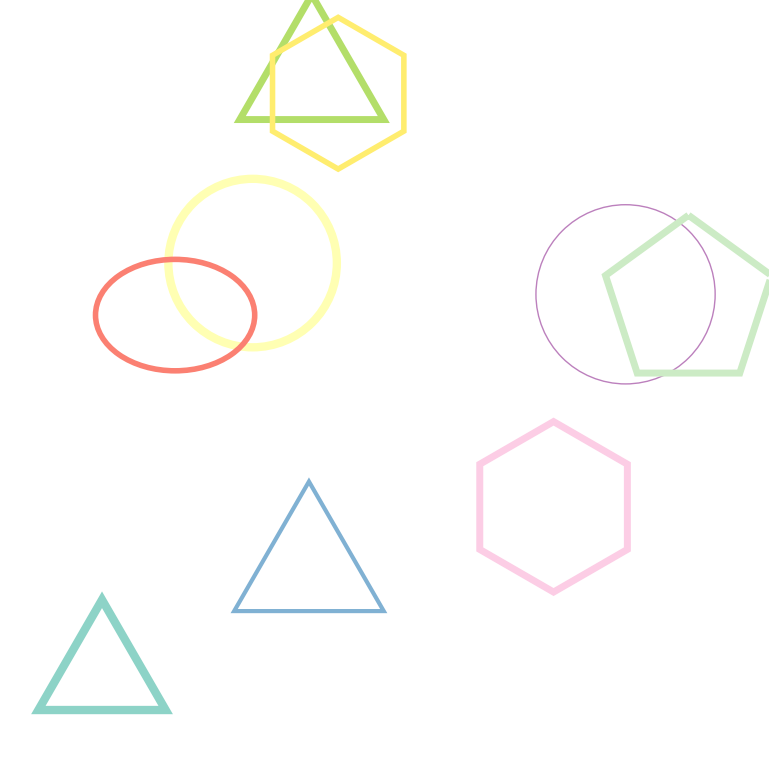[{"shape": "triangle", "thickness": 3, "radius": 0.48, "center": [0.132, 0.126]}, {"shape": "circle", "thickness": 3, "radius": 0.55, "center": [0.328, 0.658]}, {"shape": "oval", "thickness": 2, "radius": 0.52, "center": [0.227, 0.591]}, {"shape": "triangle", "thickness": 1.5, "radius": 0.56, "center": [0.401, 0.262]}, {"shape": "triangle", "thickness": 2.5, "radius": 0.54, "center": [0.405, 0.899]}, {"shape": "hexagon", "thickness": 2.5, "radius": 0.55, "center": [0.719, 0.342]}, {"shape": "circle", "thickness": 0.5, "radius": 0.58, "center": [0.812, 0.618]}, {"shape": "pentagon", "thickness": 2.5, "radius": 0.57, "center": [0.894, 0.607]}, {"shape": "hexagon", "thickness": 2, "radius": 0.49, "center": [0.439, 0.879]}]